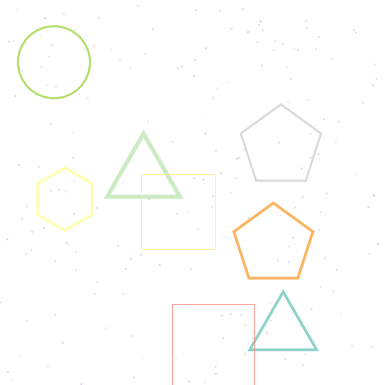[{"shape": "triangle", "thickness": 2, "radius": 0.5, "center": [0.736, 0.142]}, {"shape": "hexagon", "thickness": 2, "radius": 0.41, "center": [0.169, 0.483]}, {"shape": "square", "thickness": 0.5, "radius": 0.53, "center": [0.553, 0.105]}, {"shape": "pentagon", "thickness": 2, "radius": 0.54, "center": [0.71, 0.365]}, {"shape": "circle", "thickness": 1.5, "radius": 0.47, "center": [0.14, 0.838]}, {"shape": "pentagon", "thickness": 1.5, "radius": 0.55, "center": [0.73, 0.619]}, {"shape": "triangle", "thickness": 3, "radius": 0.55, "center": [0.373, 0.544]}, {"shape": "square", "thickness": 0.5, "radius": 0.48, "center": [0.462, 0.451]}]